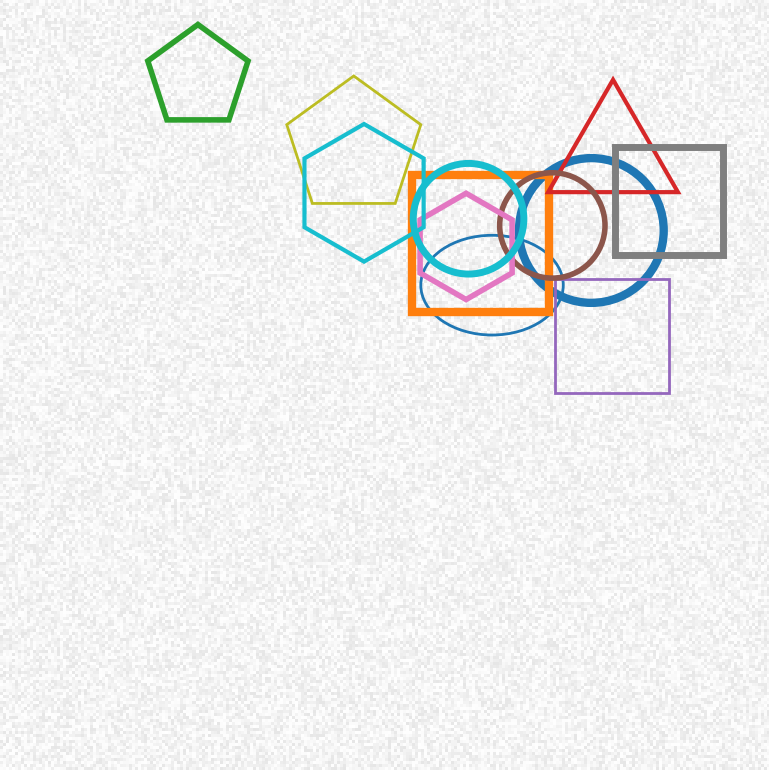[{"shape": "oval", "thickness": 1, "radius": 0.46, "center": [0.639, 0.63]}, {"shape": "circle", "thickness": 3, "radius": 0.47, "center": [0.768, 0.701]}, {"shape": "square", "thickness": 3, "radius": 0.44, "center": [0.624, 0.684]}, {"shape": "pentagon", "thickness": 2, "radius": 0.34, "center": [0.257, 0.9]}, {"shape": "triangle", "thickness": 1.5, "radius": 0.49, "center": [0.796, 0.799]}, {"shape": "square", "thickness": 1, "radius": 0.37, "center": [0.795, 0.564]}, {"shape": "circle", "thickness": 2, "radius": 0.34, "center": [0.717, 0.707]}, {"shape": "hexagon", "thickness": 2, "radius": 0.34, "center": [0.605, 0.68]}, {"shape": "square", "thickness": 2.5, "radius": 0.35, "center": [0.869, 0.739]}, {"shape": "pentagon", "thickness": 1, "radius": 0.46, "center": [0.459, 0.81]}, {"shape": "hexagon", "thickness": 1.5, "radius": 0.45, "center": [0.473, 0.75]}, {"shape": "circle", "thickness": 2.5, "radius": 0.36, "center": [0.608, 0.716]}]